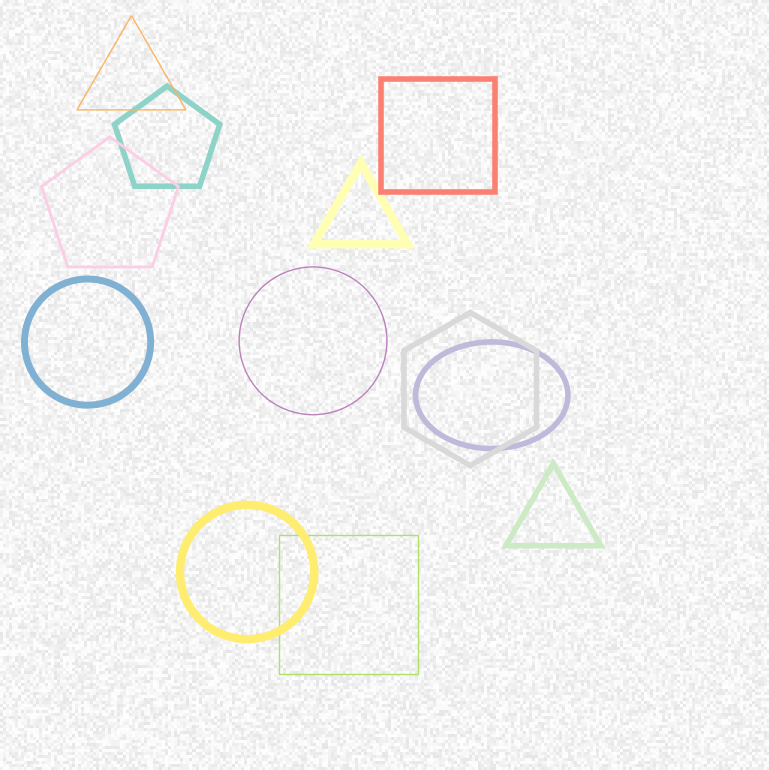[{"shape": "pentagon", "thickness": 2, "radius": 0.36, "center": [0.217, 0.816]}, {"shape": "triangle", "thickness": 3, "radius": 0.35, "center": [0.469, 0.718]}, {"shape": "oval", "thickness": 2, "radius": 0.49, "center": [0.639, 0.487]}, {"shape": "square", "thickness": 2, "radius": 0.37, "center": [0.569, 0.824]}, {"shape": "circle", "thickness": 2.5, "radius": 0.41, "center": [0.114, 0.556]}, {"shape": "triangle", "thickness": 0.5, "radius": 0.41, "center": [0.171, 0.898]}, {"shape": "square", "thickness": 0.5, "radius": 0.45, "center": [0.453, 0.215]}, {"shape": "pentagon", "thickness": 1, "radius": 0.47, "center": [0.143, 0.729]}, {"shape": "hexagon", "thickness": 2, "radius": 0.5, "center": [0.611, 0.495]}, {"shape": "circle", "thickness": 0.5, "radius": 0.48, "center": [0.407, 0.557]}, {"shape": "triangle", "thickness": 2, "radius": 0.36, "center": [0.719, 0.327]}, {"shape": "circle", "thickness": 3, "radius": 0.44, "center": [0.321, 0.257]}]